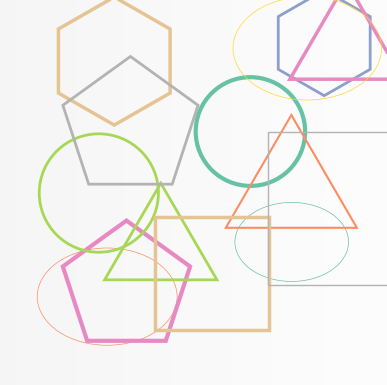[{"shape": "oval", "thickness": 0.5, "radius": 0.73, "center": [0.753, 0.372]}, {"shape": "circle", "thickness": 3, "radius": 0.71, "center": [0.646, 0.658]}, {"shape": "oval", "thickness": 0.5, "radius": 0.9, "center": [0.277, 0.23]}, {"shape": "triangle", "thickness": 1.5, "radius": 0.98, "center": [0.752, 0.506]}, {"shape": "hexagon", "thickness": 2, "radius": 0.68, "center": [0.837, 0.888]}, {"shape": "triangle", "thickness": 2.5, "radius": 0.84, "center": [0.894, 0.878]}, {"shape": "pentagon", "thickness": 3, "radius": 0.86, "center": [0.326, 0.254]}, {"shape": "circle", "thickness": 2, "radius": 0.77, "center": [0.255, 0.499]}, {"shape": "triangle", "thickness": 2, "radius": 0.84, "center": [0.415, 0.357]}, {"shape": "oval", "thickness": 0.5, "radius": 0.96, "center": [0.793, 0.874]}, {"shape": "square", "thickness": 2.5, "radius": 0.74, "center": [0.548, 0.289]}, {"shape": "hexagon", "thickness": 2.5, "radius": 0.83, "center": [0.295, 0.841]}, {"shape": "pentagon", "thickness": 2, "radius": 0.92, "center": [0.337, 0.67]}, {"shape": "square", "thickness": 1, "radius": 0.99, "center": [0.889, 0.459]}]